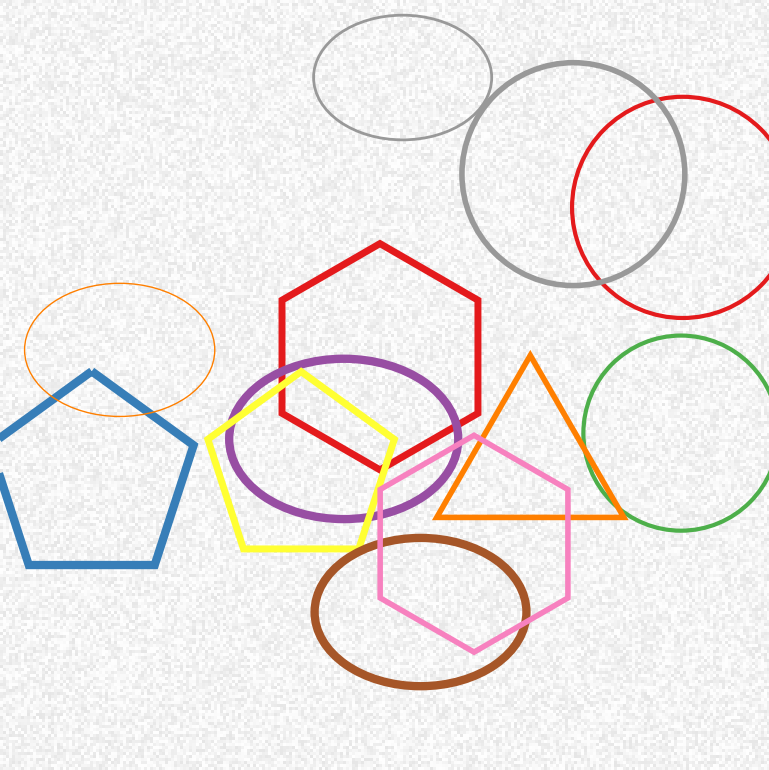[{"shape": "circle", "thickness": 1.5, "radius": 0.72, "center": [0.887, 0.731]}, {"shape": "hexagon", "thickness": 2.5, "radius": 0.73, "center": [0.493, 0.537]}, {"shape": "pentagon", "thickness": 3, "radius": 0.7, "center": [0.119, 0.379]}, {"shape": "circle", "thickness": 1.5, "radius": 0.63, "center": [0.884, 0.437]}, {"shape": "oval", "thickness": 3, "radius": 0.74, "center": [0.446, 0.43]}, {"shape": "oval", "thickness": 0.5, "radius": 0.62, "center": [0.155, 0.546]}, {"shape": "triangle", "thickness": 2, "radius": 0.7, "center": [0.689, 0.398]}, {"shape": "pentagon", "thickness": 2.5, "radius": 0.64, "center": [0.391, 0.39]}, {"shape": "oval", "thickness": 3, "radius": 0.69, "center": [0.546, 0.205]}, {"shape": "hexagon", "thickness": 2, "radius": 0.7, "center": [0.616, 0.294]}, {"shape": "oval", "thickness": 1, "radius": 0.58, "center": [0.523, 0.899]}, {"shape": "circle", "thickness": 2, "radius": 0.72, "center": [0.745, 0.774]}]